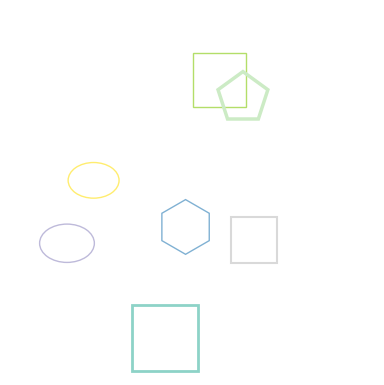[{"shape": "square", "thickness": 2, "radius": 0.43, "center": [0.43, 0.121]}, {"shape": "oval", "thickness": 1, "radius": 0.36, "center": [0.174, 0.368]}, {"shape": "hexagon", "thickness": 1, "radius": 0.36, "center": [0.482, 0.411]}, {"shape": "square", "thickness": 1, "radius": 0.35, "center": [0.57, 0.792]}, {"shape": "square", "thickness": 1.5, "radius": 0.3, "center": [0.659, 0.376]}, {"shape": "pentagon", "thickness": 2.5, "radius": 0.34, "center": [0.631, 0.746]}, {"shape": "oval", "thickness": 1, "radius": 0.33, "center": [0.243, 0.532]}]